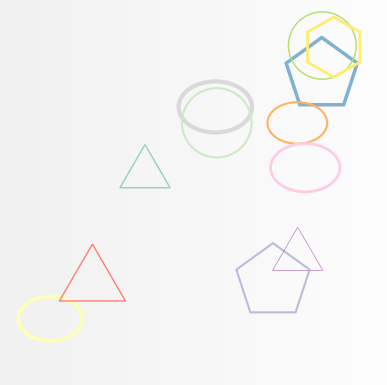[{"shape": "triangle", "thickness": 1, "radius": 0.37, "center": [0.374, 0.55]}, {"shape": "oval", "thickness": 2.5, "radius": 0.41, "center": [0.13, 0.172]}, {"shape": "pentagon", "thickness": 1.5, "radius": 0.5, "center": [0.704, 0.269]}, {"shape": "triangle", "thickness": 1, "radius": 0.49, "center": [0.238, 0.268]}, {"shape": "pentagon", "thickness": 2.5, "radius": 0.48, "center": [0.83, 0.806]}, {"shape": "oval", "thickness": 1.5, "radius": 0.39, "center": [0.767, 0.681]}, {"shape": "circle", "thickness": 1, "radius": 0.44, "center": [0.832, 0.882]}, {"shape": "oval", "thickness": 2, "radius": 0.45, "center": [0.788, 0.564]}, {"shape": "oval", "thickness": 3, "radius": 0.47, "center": [0.556, 0.722]}, {"shape": "triangle", "thickness": 0.5, "radius": 0.37, "center": [0.768, 0.335]}, {"shape": "circle", "thickness": 1.5, "radius": 0.45, "center": [0.559, 0.681]}, {"shape": "hexagon", "thickness": 2, "radius": 0.39, "center": [0.861, 0.878]}]